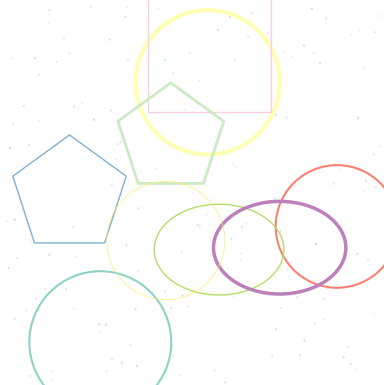[{"shape": "circle", "thickness": 1.5, "radius": 0.92, "center": [0.261, 0.111]}, {"shape": "circle", "thickness": 3, "radius": 0.94, "center": [0.54, 0.786]}, {"shape": "circle", "thickness": 1.5, "radius": 0.8, "center": [0.875, 0.412]}, {"shape": "pentagon", "thickness": 1, "radius": 0.77, "center": [0.181, 0.494]}, {"shape": "oval", "thickness": 1, "radius": 0.84, "center": [0.569, 0.352]}, {"shape": "square", "thickness": 1, "radius": 0.8, "center": [0.545, 0.869]}, {"shape": "oval", "thickness": 2.5, "radius": 0.86, "center": [0.726, 0.357]}, {"shape": "pentagon", "thickness": 2, "radius": 0.72, "center": [0.444, 0.64]}, {"shape": "circle", "thickness": 0.5, "radius": 0.77, "center": [0.43, 0.375]}]